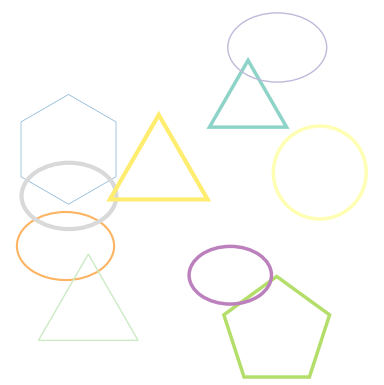[{"shape": "triangle", "thickness": 2.5, "radius": 0.58, "center": [0.644, 0.728]}, {"shape": "circle", "thickness": 2.5, "radius": 0.6, "center": [0.831, 0.552]}, {"shape": "oval", "thickness": 1, "radius": 0.64, "center": [0.72, 0.877]}, {"shape": "hexagon", "thickness": 0.5, "radius": 0.71, "center": [0.178, 0.612]}, {"shape": "oval", "thickness": 1.5, "radius": 0.63, "center": [0.17, 0.361]}, {"shape": "pentagon", "thickness": 2.5, "radius": 0.72, "center": [0.719, 0.138]}, {"shape": "oval", "thickness": 3, "radius": 0.62, "center": [0.179, 0.491]}, {"shape": "oval", "thickness": 2.5, "radius": 0.53, "center": [0.598, 0.285]}, {"shape": "triangle", "thickness": 1, "radius": 0.75, "center": [0.229, 0.191]}, {"shape": "triangle", "thickness": 3, "radius": 0.73, "center": [0.412, 0.555]}]